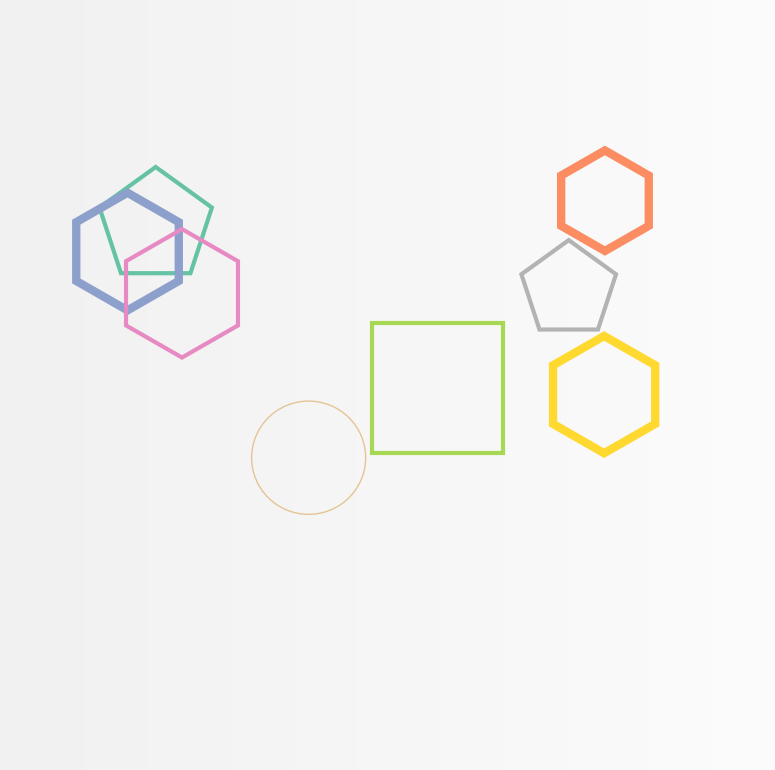[{"shape": "pentagon", "thickness": 1.5, "radius": 0.38, "center": [0.201, 0.707]}, {"shape": "hexagon", "thickness": 3, "radius": 0.33, "center": [0.781, 0.739]}, {"shape": "hexagon", "thickness": 3, "radius": 0.38, "center": [0.165, 0.673]}, {"shape": "hexagon", "thickness": 1.5, "radius": 0.42, "center": [0.235, 0.619]}, {"shape": "square", "thickness": 1.5, "radius": 0.42, "center": [0.565, 0.496]}, {"shape": "hexagon", "thickness": 3, "radius": 0.38, "center": [0.78, 0.488]}, {"shape": "circle", "thickness": 0.5, "radius": 0.37, "center": [0.398, 0.406]}, {"shape": "pentagon", "thickness": 1.5, "radius": 0.32, "center": [0.734, 0.624]}]